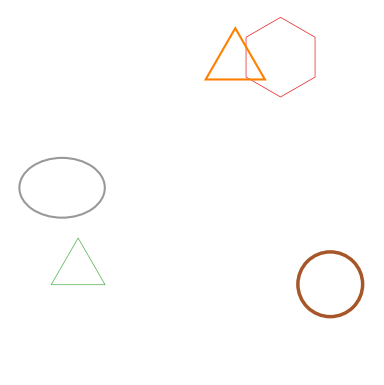[{"shape": "hexagon", "thickness": 0.5, "radius": 0.52, "center": [0.729, 0.852]}, {"shape": "triangle", "thickness": 0.5, "radius": 0.4, "center": [0.203, 0.301]}, {"shape": "triangle", "thickness": 1.5, "radius": 0.44, "center": [0.611, 0.838]}, {"shape": "circle", "thickness": 2.5, "radius": 0.42, "center": [0.858, 0.262]}, {"shape": "oval", "thickness": 1.5, "radius": 0.55, "center": [0.161, 0.512]}]